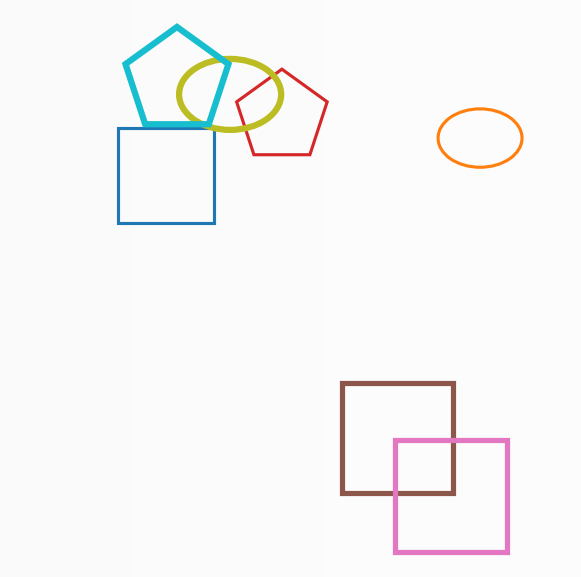[{"shape": "square", "thickness": 1.5, "radius": 0.41, "center": [0.285, 0.695]}, {"shape": "oval", "thickness": 1.5, "radius": 0.36, "center": [0.826, 0.76]}, {"shape": "pentagon", "thickness": 1.5, "radius": 0.41, "center": [0.485, 0.797]}, {"shape": "square", "thickness": 2.5, "radius": 0.48, "center": [0.684, 0.241]}, {"shape": "square", "thickness": 2.5, "radius": 0.48, "center": [0.776, 0.141]}, {"shape": "oval", "thickness": 3, "radius": 0.44, "center": [0.396, 0.836]}, {"shape": "pentagon", "thickness": 3, "radius": 0.47, "center": [0.304, 0.859]}]